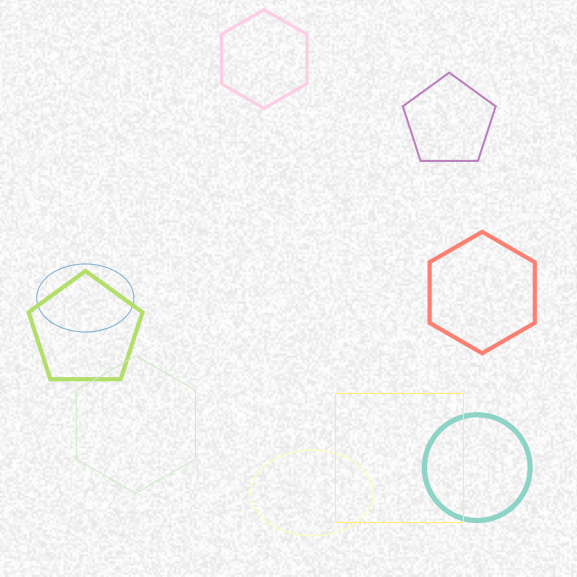[{"shape": "circle", "thickness": 2.5, "radius": 0.46, "center": [0.826, 0.189]}, {"shape": "oval", "thickness": 0.5, "radius": 0.53, "center": [0.54, 0.146]}, {"shape": "hexagon", "thickness": 2, "radius": 0.53, "center": [0.835, 0.493]}, {"shape": "oval", "thickness": 0.5, "radius": 0.42, "center": [0.148, 0.483]}, {"shape": "pentagon", "thickness": 2, "radius": 0.52, "center": [0.148, 0.426]}, {"shape": "hexagon", "thickness": 1.5, "radius": 0.43, "center": [0.457, 0.897]}, {"shape": "pentagon", "thickness": 1, "radius": 0.42, "center": [0.778, 0.789]}, {"shape": "hexagon", "thickness": 0.5, "radius": 0.6, "center": [0.235, 0.264]}, {"shape": "square", "thickness": 0.5, "radius": 0.56, "center": [0.691, 0.207]}]